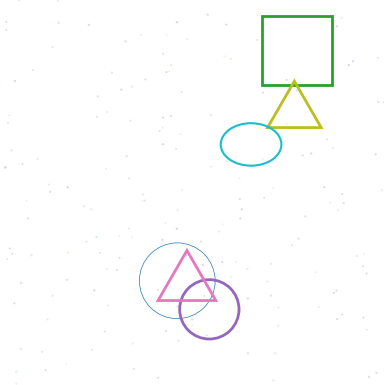[{"shape": "circle", "thickness": 0.5, "radius": 0.49, "center": [0.46, 0.271]}, {"shape": "square", "thickness": 2, "radius": 0.45, "center": [0.77, 0.869]}, {"shape": "circle", "thickness": 2, "radius": 0.39, "center": [0.544, 0.197]}, {"shape": "triangle", "thickness": 2, "radius": 0.43, "center": [0.486, 0.263]}, {"shape": "triangle", "thickness": 2, "radius": 0.4, "center": [0.765, 0.709]}, {"shape": "oval", "thickness": 1.5, "radius": 0.39, "center": [0.652, 0.625]}]